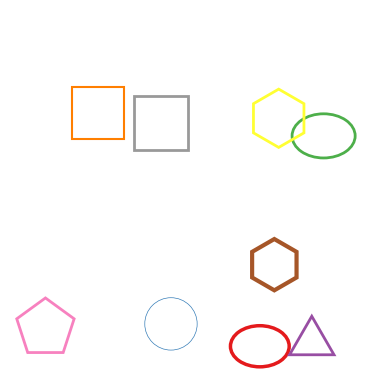[{"shape": "oval", "thickness": 2.5, "radius": 0.38, "center": [0.675, 0.101]}, {"shape": "circle", "thickness": 0.5, "radius": 0.34, "center": [0.444, 0.159]}, {"shape": "oval", "thickness": 2, "radius": 0.41, "center": [0.841, 0.647]}, {"shape": "triangle", "thickness": 2, "radius": 0.33, "center": [0.81, 0.112]}, {"shape": "square", "thickness": 1.5, "radius": 0.34, "center": [0.255, 0.707]}, {"shape": "hexagon", "thickness": 2, "radius": 0.38, "center": [0.724, 0.693]}, {"shape": "hexagon", "thickness": 3, "radius": 0.33, "center": [0.713, 0.313]}, {"shape": "pentagon", "thickness": 2, "radius": 0.39, "center": [0.118, 0.148]}, {"shape": "square", "thickness": 2, "radius": 0.35, "center": [0.418, 0.681]}]